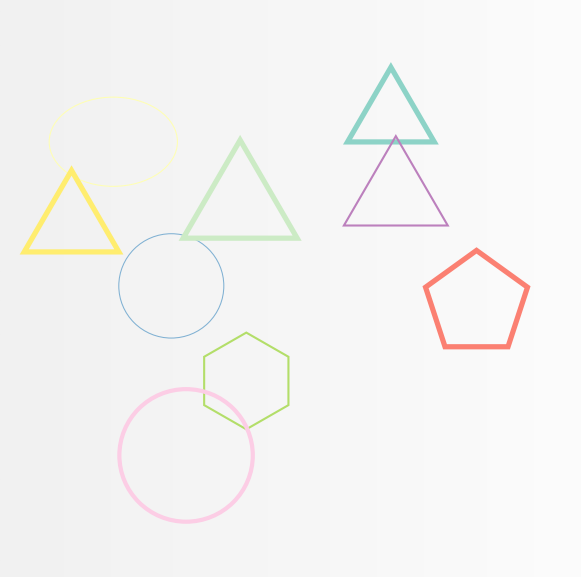[{"shape": "triangle", "thickness": 2.5, "radius": 0.43, "center": [0.673, 0.796]}, {"shape": "oval", "thickness": 0.5, "radius": 0.55, "center": [0.195, 0.754]}, {"shape": "pentagon", "thickness": 2.5, "radius": 0.46, "center": [0.82, 0.473]}, {"shape": "circle", "thickness": 0.5, "radius": 0.45, "center": [0.295, 0.504]}, {"shape": "hexagon", "thickness": 1, "radius": 0.42, "center": [0.424, 0.339]}, {"shape": "circle", "thickness": 2, "radius": 0.57, "center": [0.32, 0.211]}, {"shape": "triangle", "thickness": 1, "radius": 0.52, "center": [0.681, 0.66]}, {"shape": "triangle", "thickness": 2.5, "radius": 0.57, "center": [0.413, 0.643]}, {"shape": "triangle", "thickness": 2.5, "radius": 0.47, "center": [0.123, 0.61]}]